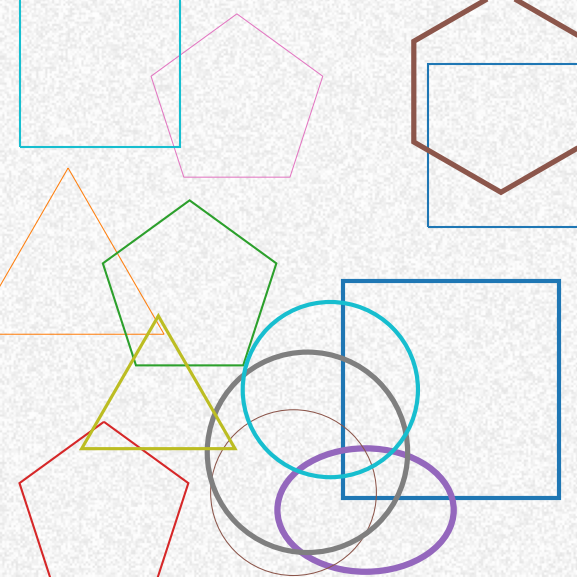[{"shape": "square", "thickness": 2, "radius": 0.94, "center": [0.781, 0.325]}, {"shape": "square", "thickness": 1, "radius": 0.71, "center": [0.882, 0.747]}, {"shape": "triangle", "thickness": 0.5, "radius": 0.96, "center": [0.118, 0.516]}, {"shape": "pentagon", "thickness": 1, "radius": 0.79, "center": [0.328, 0.494]}, {"shape": "pentagon", "thickness": 1, "radius": 0.77, "center": [0.18, 0.115]}, {"shape": "oval", "thickness": 3, "radius": 0.76, "center": [0.633, 0.116]}, {"shape": "hexagon", "thickness": 2.5, "radius": 0.87, "center": [0.868, 0.84]}, {"shape": "circle", "thickness": 0.5, "radius": 0.72, "center": [0.508, 0.146]}, {"shape": "pentagon", "thickness": 0.5, "radius": 0.78, "center": [0.41, 0.819]}, {"shape": "circle", "thickness": 2.5, "radius": 0.87, "center": [0.532, 0.216]}, {"shape": "triangle", "thickness": 1.5, "radius": 0.77, "center": [0.274, 0.299]}, {"shape": "circle", "thickness": 2, "radius": 0.76, "center": [0.572, 0.325]}, {"shape": "square", "thickness": 1, "radius": 0.69, "center": [0.173, 0.884]}]